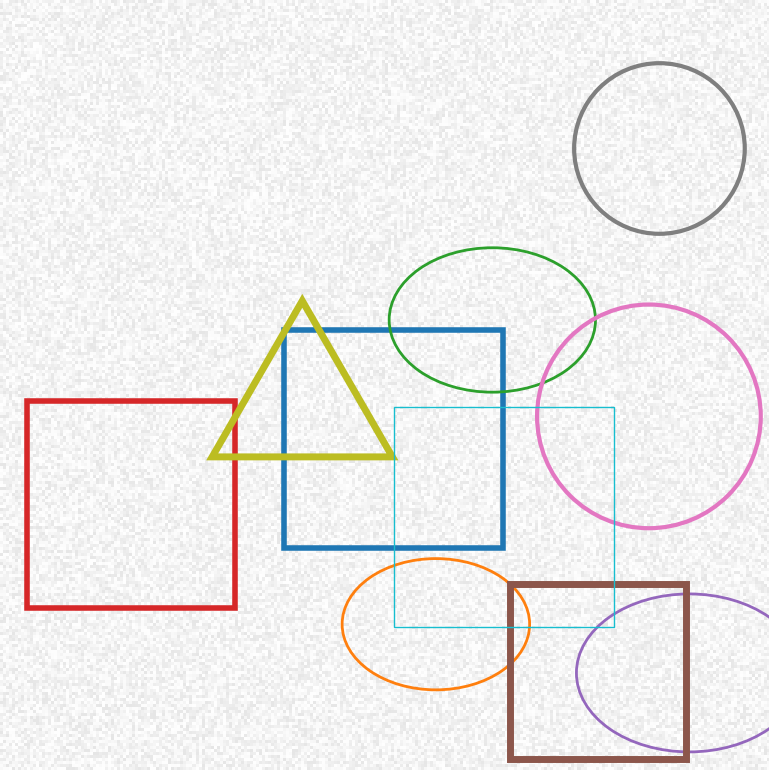[{"shape": "square", "thickness": 2, "radius": 0.71, "center": [0.511, 0.43]}, {"shape": "oval", "thickness": 1, "radius": 0.61, "center": [0.566, 0.189]}, {"shape": "oval", "thickness": 1, "radius": 0.67, "center": [0.639, 0.584]}, {"shape": "square", "thickness": 2, "radius": 0.67, "center": [0.17, 0.345]}, {"shape": "oval", "thickness": 1, "radius": 0.73, "center": [0.895, 0.126]}, {"shape": "square", "thickness": 2.5, "radius": 0.57, "center": [0.777, 0.128]}, {"shape": "circle", "thickness": 1.5, "radius": 0.73, "center": [0.843, 0.459]}, {"shape": "circle", "thickness": 1.5, "radius": 0.55, "center": [0.856, 0.807]}, {"shape": "triangle", "thickness": 2.5, "radius": 0.68, "center": [0.393, 0.474]}, {"shape": "square", "thickness": 0.5, "radius": 0.71, "center": [0.654, 0.329]}]